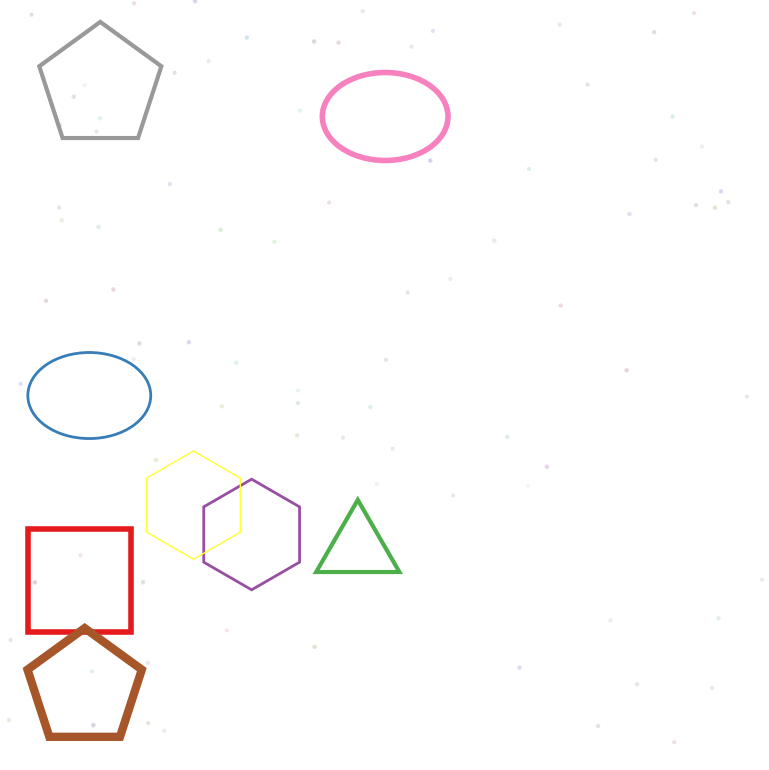[{"shape": "square", "thickness": 2, "radius": 0.33, "center": [0.103, 0.246]}, {"shape": "oval", "thickness": 1, "radius": 0.4, "center": [0.116, 0.486]}, {"shape": "triangle", "thickness": 1.5, "radius": 0.31, "center": [0.465, 0.288]}, {"shape": "hexagon", "thickness": 1, "radius": 0.36, "center": [0.327, 0.306]}, {"shape": "hexagon", "thickness": 0.5, "radius": 0.35, "center": [0.251, 0.344]}, {"shape": "pentagon", "thickness": 3, "radius": 0.39, "center": [0.11, 0.106]}, {"shape": "oval", "thickness": 2, "radius": 0.41, "center": [0.5, 0.849]}, {"shape": "pentagon", "thickness": 1.5, "radius": 0.42, "center": [0.13, 0.888]}]